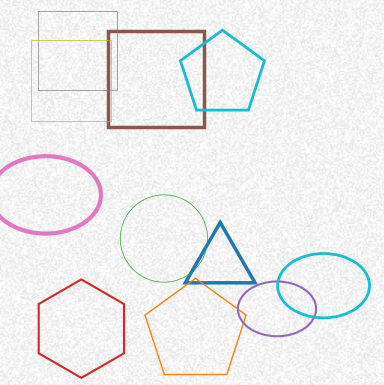[{"shape": "triangle", "thickness": 2.5, "radius": 0.52, "center": [0.572, 0.318]}, {"shape": "pentagon", "thickness": 1, "radius": 0.69, "center": [0.508, 0.139]}, {"shape": "circle", "thickness": 0.5, "radius": 0.57, "center": [0.426, 0.38]}, {"shape": "hexagon", "thickness": 1.5, "radius": 0.64, "center": [0.211, 0.146]}, {"shape": "oval", "thickness": 1.5, "radius": 0.51, "center": [0.719, 0.198]}, {"shape": "square", "thickness": 2.5, "radius": 0.62, "center": [0.406, 0.795]}, {"shape": "oval", "thickness": 3, "radius": 0.72, "center": [0.119, 0.494]}, {"shape": "square", "thickness": 0.5, "radius": 0.51, "center": [0.202, 0.87]}, {"shape": "square", "thickness": 0.5, "radius": 0.52, "center": [0.183, 0.791]}, {"shape": "pentagon", "thickness": 2, "radius": 0.57, "center": [0.578, 0.807]}, {"shape": "oval", "thickness": 2, "radius": 0.6, "center": [0.84, 0.258]}]